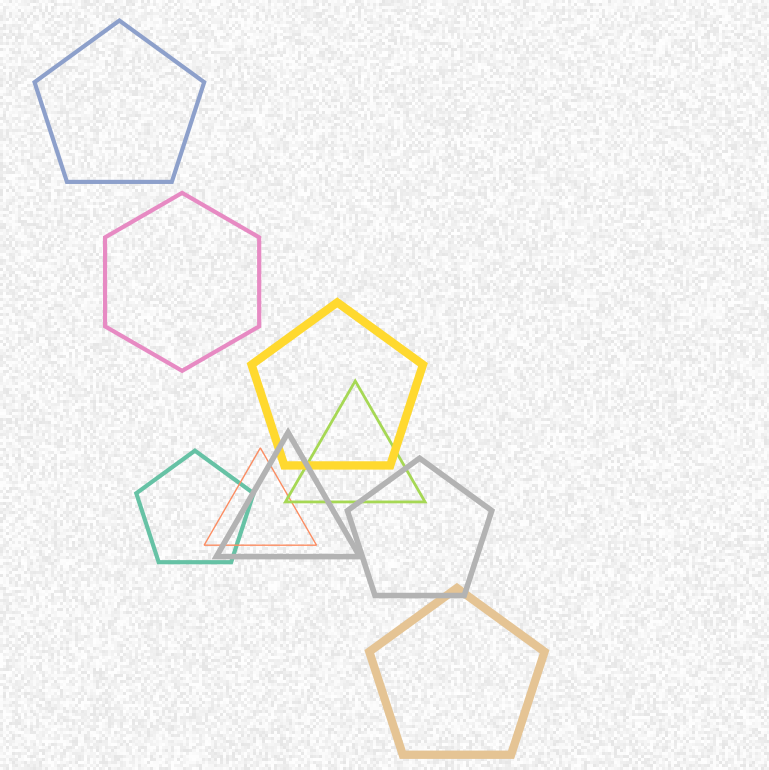[{"shape": "pentagon", "thickness": 1.5, "radius": 0.4, "center": [0.253, 0.335]}, {"shape": "triangle", "thickness": 0.5, "radius": 0.42, "center": [0.338, 0.334]}, {"shape": "pentagon", "thickness": 1.5, "radius": 0.58, "center": [0.155, 0.857]}, {"shape": "hexagon", "thickness": 1.5, "radius": 0.58, "center": [0.237, 0.634]}, {"shape": "triangle", "thickness": 1, "radius": 0.52, "center": [0.461, 0.401]}, {"shape": "pentagon", "thickness": 3, "radius": 0.59, "center": [0.438, 0.49]}, {"shape": "pentagon", "thickness": 3, "radius": 0.6, "center": [0.593, 0.117]}, {"shape": "pentagon", "thickness": 2, "radius": 0.49, "center": [0.545, 0.306]}, {"shape": "triangle", "thickness": 2, "radius": 0.54, "center": [0.374, 0.331]}]